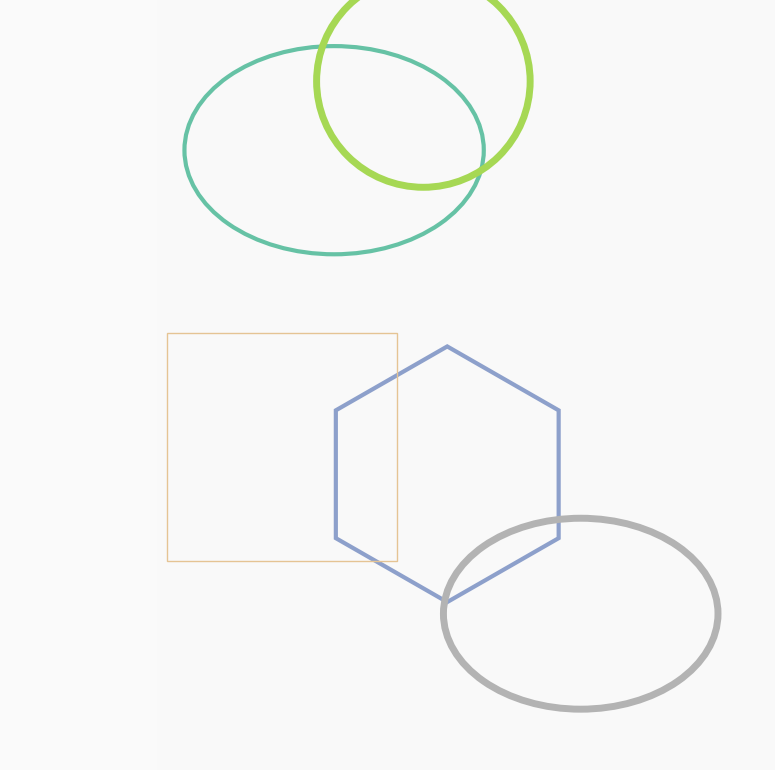[{"shape": "oval", "thickness": 1.5, "radius": 0.97, "center": [0.431, 0.805]}, {"shape": "hexagon", "thickness": 1.5, "radius": 0.83, "center": [0.577, 0.384]}, {"shape": "circle", "thickness": 2.5, "radius": 0.69, "center": [0.546, 0.895]}, {"shape": "square", "thickness": 0.5, "radius": 0.74, "center": [0.364, 0.419]}, {"shape": "oval", "thickness": 2.5, "radius": 0.89, "center": [0.749, 0.203]}]